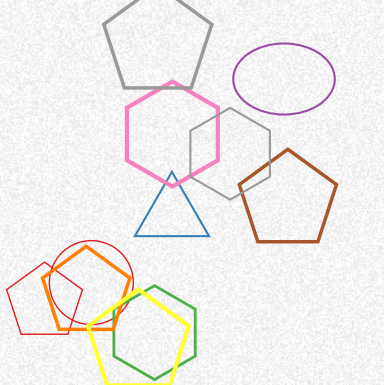[{"shape": "pentagon", "thickness": 1, "radius": 0.52, "center": [0.116, 0.216]}, {"shape": "circle", "thickness": 1, "radius": 0.55, "center": [0.237, 0.266]}, {"shape": "triangle", "thickness": 1.5, "radius": 0.56, "center": [0.447, 0.442]}, {"shape": "hexagon", "thickness": 2, "radius": 0.61, "center": [0.401, 0.136]}, {"shape": "oval", "thickness": 1.5, "radius": 0.66, "center": [0.738, 0.795]}, {"shape": "pentagon", "thickness": 2.5, "radius": 0.6, "center": [0.224, 0.241]}, {"shape": "pentagon", "thickness": 3, "radius": 0.69, "center": [0.359, 0.11]}, {"shape": "pentagon", "thickness": 2.5, "radius": 0.66, "center": [0.748, 0.48]}, {"shape": "hexagon", "thickness": 3, "radius": 0.68, "center": [0.448, 0.652]}, {"shape": "pentagon", "thickness": 2.5, "radius": 0.74, "center": [0.41, 0.891]}, {"shape": "hexagon", "thickness": 1.5, "radius": 0.6, "center": [0.598, 0.601]}]